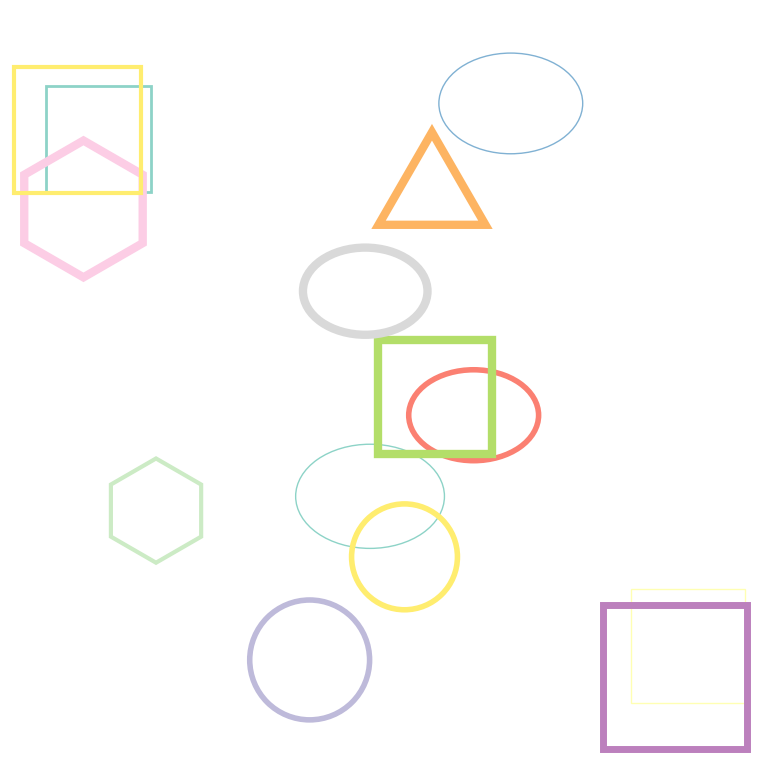[{"shape": "square", "thickness": 1, "radius": 0.34, "center": [0.128, 0.82]}, {"shape": "oval", "thickness": 0.5, "radius": 0.48, "center": [0.481, 0.355]}, {"shape": "square", "thickness": 0.5, "radius": 0.37, "center": [0.894, 0.161]}, {"shape": "circle", "thickness": 2, "radius": 0.39, "center": [0.402, 0.143]}, {"shape": "oval", "thickness": 2, "radius": 0.42, "center": [0.615, 0.461]}, {"shape": "oval", "thickness": 0.5, "radius": 0.47, "center": [0.663, 0.866]}, {"shape": "triangle", "thickness": 3, "radius": 0.4, "center": [0.561, 0.748]}, {"shape": "square", "thickness": 3, "radius": 0.37, "center": [0.565, 0.485]}, {"shape": "hexagon", "thickness": 3, "radius": 0.44, "center": [0.108, 0.729]}, {"shape": "oval", "thickness": 3, "radius": 0.4, "center": [0.474, 0.622]}, {"shape": "square", "thickness": 2.5, "radius": 0.47, "center": [0.877, 0.121]}, {"shape": "hexagon", "thickness": 1.5, "radius": 0.34, "center": [0.203, 0.337]}, {"shape": "square", "thickness": 1.5, "radius": 0.41, "center": [0.101, 0.831]}, {"shape": "circle", "thickness": 2, "radius": 0.34, "center": [0.525, 0.277]}]